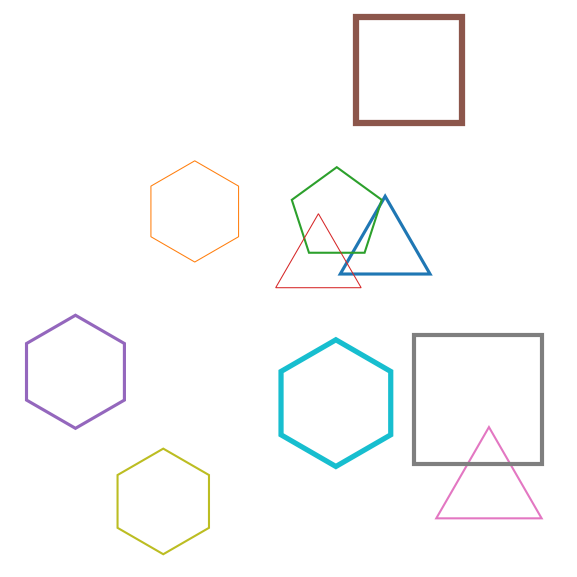[{"shape": "triangle", "thickness": 1.5, "radius": 0.45, "center": [0.667, 0.57]}, {"shape": "hexagon", "thickness": 0.5, "radius": 0.44, "center": [0.337, 0.633]}, {"shape": "pentagon", "thickness": 1, "radius": 0.41, "center": [0.583, 0.628]}, {"shape": "triangle", "thickness": 0.5, "radius": 0.43, "center": [0.551, 0.544]}, {"shape": "hexagon", "thickness": 1.5, "radius": 0.49, "center": [0.131, 0.355]}, {"shape": "square", "thickness": 3, "radius": 0.46, "center": [0.708, 0.877]}, {"shape": "triangle", "thickness": 1, "radius": 0.53, "center": [0.847, 0.154]}, {"shape": "square", "thickness": 2, "radius": 0.56, "center": [0.828, 0.307]}, {"shape": "hexagon", "thickness": 1, "radius": 0.46, "center": [0.283, 0.131]}, {"shape": "hexagon", "thickness": 2.5, "radius": 0.55, "center": [0.582, 0.301]}]